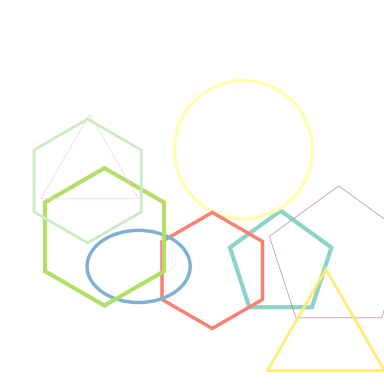[{"shape": "pentagon", "thickness": 3, "radius": 0.69, "center": [0.729, 0.314]}, {"shape": "circle", "thickness": 2.5, "radius": 0.9, "center": [0.632, 0.611]}, {"shape": "hexagon", "thickness": 2.5, "radius": 0.75, "center": [0.551, 0.298]}, {"shape": "oval", "thickness": 2.5, "radius": 0.67, "center": [0.36, 0.308]}, {"shape": "hexagon", "thickness": 3, "radius": 0.89, "center": [0.271, 0.385]}, {"shape": "triangle", "thickness": 0.5, "radius": 0.73, "center": [0.233, 0.557]}, {"shape": "pentagon", "thickness": 0.5, "radius": 0.95, "center": [0.88, 0.328]}, {"shape": "hexagon", "thickness": 2, "radius": 0.8, "center": [0.228, 0.53]}, {"shape": "triangle", "thickness": 2, "radius": 0.88, "center": [0.847, 0.125]}]